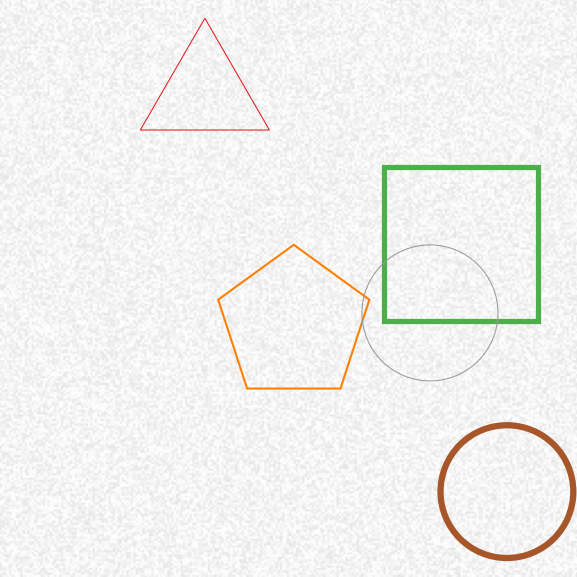[{"shape": "triangle", "thickness": 0.5, "radius": 0.65, "center": [0.355, 0.838]}, {"shape": "square", "thickness": 2.5, "radius": 0.67, "center": [0.799, 0.576]}, {"shape": "pentagon", "thickness": 1, "radius": 0.69, "center": [0.509, 0.438]}, {"shape": "circle", "thickness": 3, "radius": 0.57, "center": [0.878, 0.148]}, {"shape": "circle", "thickness": 0.5, "radius": 0.59, "center": [0.745, 0.457]}]